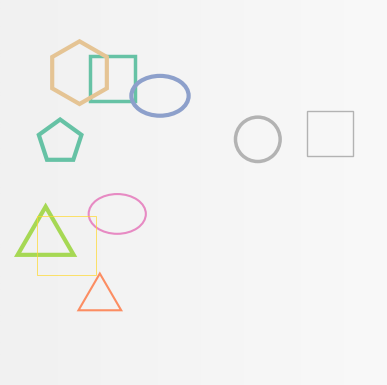[{"shape": "pentagon", "thickness": 3, "radius": 0.29, "center": [0.155, 0.632]}, {"shape": "square", "thickness": 2.5, "radius": 0.29, "center": [0.29, 0.797]}, {"shape": "triangle", "thickness": 1.5, "radius": 0.32, "center": [0.258, 0.226]}, {"shape": "oval", "thickness": 3, "radius": 0.37, "center": [0.413, 0.751]}, {"shape": "oval", "thickness": 1.5, "radius": 0.37, "center": [0.303, 0.444]}, {"shape": "triangle", "thickness": 3, "radius": 0.42, "center": [0.118, 0.38]}, {"shape": "square", "thickness": 0.5, "radius": 0.38, "center": [0.171, 0.362]}, {"shape": "hexagon", "thickness": 3, "radius": 0.41, "center": [0.205, 0.811]}, {"shape": "circle", "thickness": 2.5, "radius": 0.29, "center": [0.665, 0.638]}, {"shape": "square", "thickness": 1, "radius": 0.29, "center": [0.852, 0.652]}]